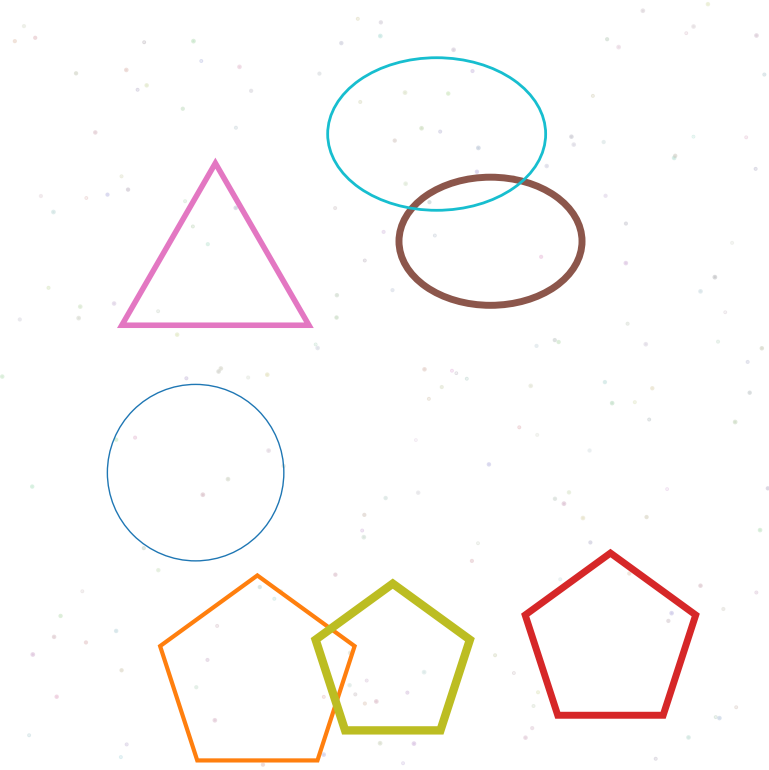[{"shape": "circle", "thickness": 0.5, "radius": 0.57, "center": [0.254, 0.386]}, {"shape": "pentagon", "thickness": 1.5, "radius": 0.66, "center": [0.334, 0.12]}, {"shape": "pentagon", "thickness": 2.5, "radius": 0.58, "center": [0.793, 0.165]}, {"shape": "oval", "thickness": 2.5, "radius": 0.59, "center": [0.637, 0.687]}, {"shape": "triangle", "thickness": 2, "radius": 0.7, "center": [0.28, 0.648]}, {"shape": "pentagon", "thickness": 3, "radius": 0.53, "center": [0.51, 0.137]}, {"shape": "oval", "thickness": 1, "radius": 0.71, "center": [0.567, 0.826]}]